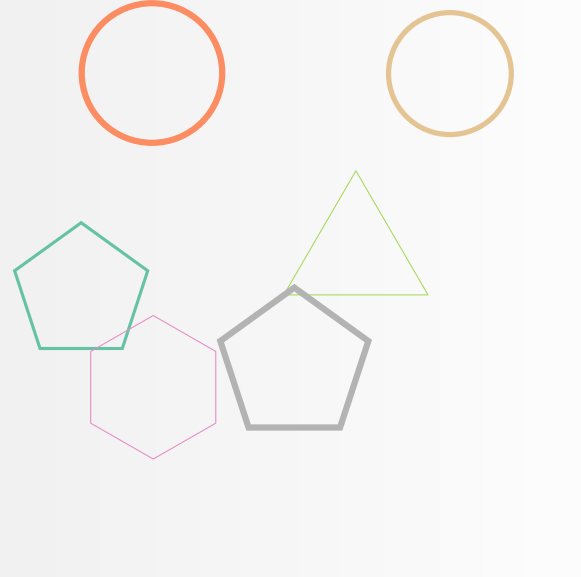[{"shape": "pentagon", "thickness": 1.5, "radius": 0.6, "center": [0.14, 0.493]}, {"shape": "circle", "thickness": 3, "radius": 0.6, "center": [0.261, 0.873]}, {"shape": "hexagon", "thickness": 0.5, "radius": 0.62, "center": [0.264, 0.329]}, {"shape": "triangle", "thickness": 0.5, "radius": 0.72, "center": [0.612, 0.56]}, {"shape": "circle", "thickness": 2.5, "radius": 0.53, "center": [0.774, 0.872]}, {"shape": "pentagon", "thickness": 3, "radius": 0.67, "center": [0.506, 0.367]}]